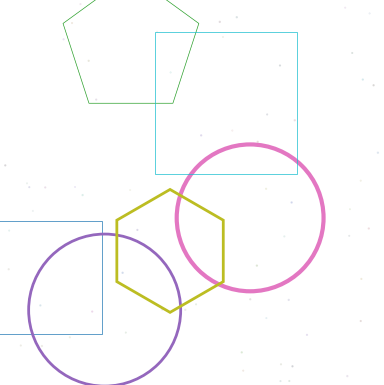[{"shape": "square", "thickness": 0.5, "radius": 0.73, "center": [0.119, 0.28]}, {"shape": "pentagon", "thickness": 0.5, "radius": 0.93, "center": [0.34, 0.882]}, {"shape": "circle", "thickness": 2, "radius": 0.99, "center": [0.272, 0.195]}, {"shape": "circle", "thickness": 3, "radius": 0.95, "center": [0.65, 0.434]}, {"shape": "hexagon", "thickness": 2, "radius": 0.8, "center": [0.442, 0.348]}, {"shape": "square", "thickness": 0.5, "radius": 0.92, "center": [0.588, 0.732]}]